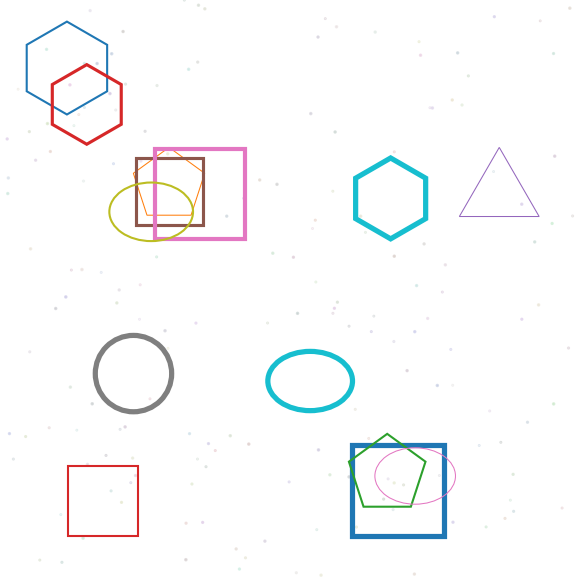[{"shape": "hexagon", "thickness": 1, "radius": 0.4, "center": [0.116, 0.881]}, {"shape": "square", "thickness": 2.5, "radius": 0.4, "center": [0.689, 0.149]}, {"shape": "pentagon", "thickness": 0.5, "radius": 0.32, "center": [0.293, 0.679]}, {"shape": "pentagon", "thickness": 1, "radius": 0.35, "center": [0.67, 0.178]}, {"shape": "square", "thickness": 1, "radius": 0.3, "center": [0.179, 0.131]}, {"shape": "hexagon", "thickness": 1.5, "radius": 0.34, "center": [0.15, 0.818]}, {"shape": "triangle", "thickness": 0.5, "radius": 0.4, "center": [0.865, 0.664]}, {"shape": "square", "thickness": 1.5, "radius": 0.29, "center": [0.293, 0.668]}, {"shape": "oval", "thickness": 0.5, "radius": 0.35, "center": [0.719, 0.175]}, {"shape": "square", "thickness": 2, "radius": 0.39, "center": [0.347, 0.663]}, {"shape": "circle", "thickness": 2.5, "radius": 0.33, "center": [0.231, 0.352]}, {"shape": "oval", "thickness": 1, "radius": 0.36, "center": [0.262, 0.632]}, {"shape": "oval", "thickness": 2.5, "radius": 0.37, "center": [0.537, 0.339]}, {"shape": "hexagon", "thickness": 2.5, "radius": 0.35, "center": [0.676, 0.656]}]